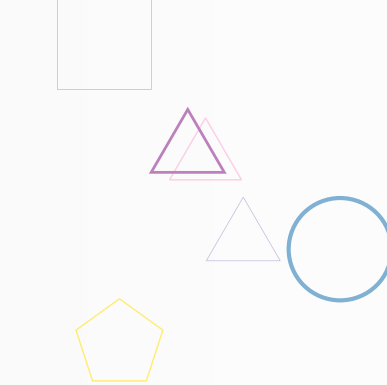[{"shape": "square", "thickness": 0.5, "radius": 0.61, "center": [0.268, 0.891]}, {"shape": "triangle", "thickness": 0.5, "radius": 0.55, "center": [0.628, 0.378]}, {"shape": "circle", "thickness": 3, "radius": 0.66, "center": [0.878, 0.353]}, {"shape": "triangle", "thickness": 1, "radius": 0.54, "center": [0.53, 0.586]}, {"shape": "triangle", "thickness": 2, "radius": 0.54, "center": [0.485, 0.607]}, {"shape": "pentagon", "thickness": 1, "radius": 0.59, "center": [0.308, 0.106]}]